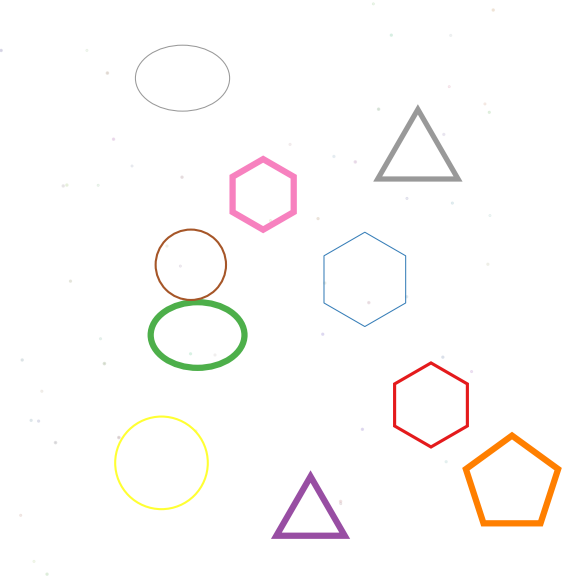[{"shape": "hexagon", "thickness": 1.5, "radius": 0.36, "center": [0.746, 0.298]}, {"shape": "hexagon", "thickness": 0.5, "radius": 0.41, "center": [0.632, 0.515]}, {"shape": "oval", "thickness": 3, "radius": 0.41, "center": [0.342, 0.419]}, {"shape": "triangle", "thickness": 3, "radius": 0.34, "center": [0.538, 0.106]}, {"shape": "pentagon", "thickness": 3, "radius": 0.42, "center": [0.887, 0.161]}, {"shape": "circle", "thickness": 1, "radius": 0.4, "center": [0.28, 0.198]}, {"shape": "circle", "thickness": 1, "radius": 0.3, "center": [0.33, 0.541]}, {"shape": "hexagon", "thickness": 3, "radius": 0.31, "center": [0.456, 0.663]}, {"shape": "triangle", "thickness": 2.5, "radius": 0.4, "center": [0.724, 0.729]}, {"shape": "oval", "thickness": 0.5, "radius": 0.41, "center": [0.316, 0.864]}]